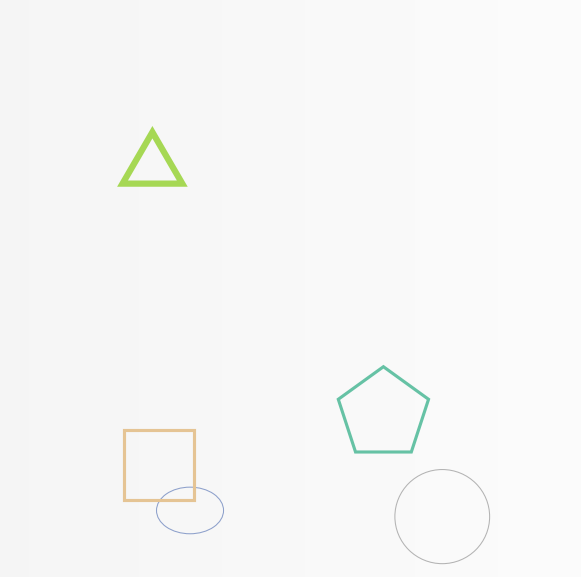[{"shape": "pentagon", "thickness": 1.5, "radius": 0.41, "center": [0.66, 0.282]}, {"shape": "oval", "thickness": 0.5, "radius": 0.29, "center": [0.327, 0.115]}, {"shape": "triangle", "thickness": 3, "radius": 0.3, "center": [0.262, 0.711]}, {"shape": "square", "thickness": 1.5, "radius": 0.3, "center": [0.273, 0.194]}, {"shape": "circle", "thickness": 0.5, "radius": 0.41, "center": [0.761, 0.105]}]